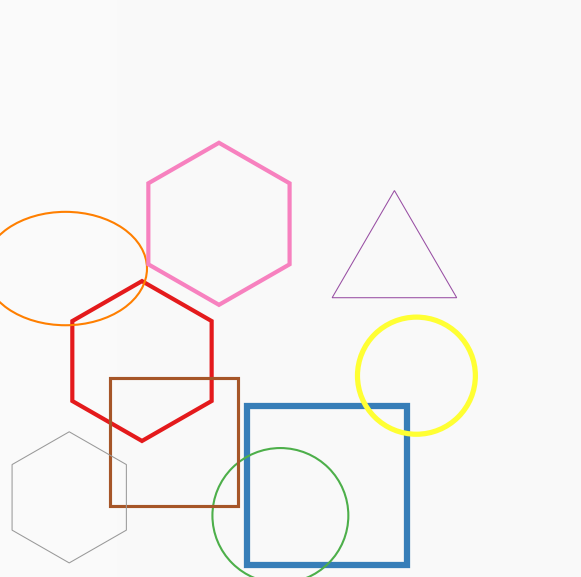[{"shape": "hexagon", "thickness": 2, "radius": 0.69, "center": [0.244, 0.374]}, {"shape": "square", "thickness": 3, "radius": 0.69, "center": [0.563, 0.158]}, {"shape": "circle", "thickness": 1, "radius": 0.58, "center": [0.482, 0.106]}, {"shape": "triangle", "thickness": 0.5, "radius": 0.62, "center": [0.679, 0.545]}, {"shape": "oval", "thickness": 1, "radius": 0.7, "center": [0.113, 0.534]}, {"shape": "circle", "thickness": 2.5, "radius": 0.51, "center": [0.716, 0.349]}, {"shape": "square", "thickness": 1.5, "radius": 0.55, "center": [0.299, 0.234]}, {"shape": "hexagon", "thickness": 2, "radius": 0.7, "center": [0.377, 0.612]}, {"shape": "hexagon", "thickness": 0.5, "radius": 0.57, "center": [0.119, 0.138]}]